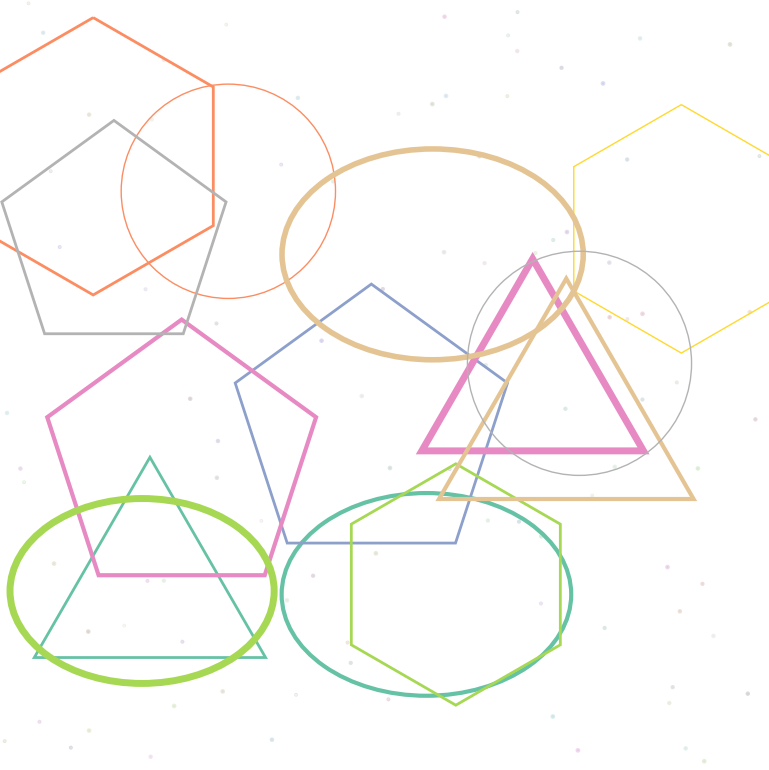[{"shape": "oval", "thickness": 1.5, "radius": 0.94, "center": [0.554, 0.228]}, {"shape": "triangle", "thickness": 1, "radius": 0.87, "center": [0.195, 0.233]}, {"shape": "circle", "thickness": 0.5, "radius": 0.7, "center": [0.297, 0.752]}, {"shape": "hexagon", "thickness": 1, "radius": 0.9, "center": [0.121, 0.797]}, {"shape": "pentagon", "thickness": 1, "radius": 0.93, "center": [0.482, 0.445]}, {"shape": "pentagon", "thickness": 1.5, "radius": 0.92, "center": [0.236, 0.401]}, {"shape": "triangle", "thickness": 2.5, "radius": 0.83, "center": [0.692, 0.498]}, {"shape": "oval", "thickness": 2.5, "radius": 0.86, "center": [0.185, 0.232]}, {"shape": "hexagon", "thickness": 1, "radius": 0.78, "center": [0.592, 0.241]}, {"shape": "hexagon", "thickness": 0.5, "radius": 0.81, "center": [0.885, 0.703]}, {"shape": "oval", "thickness": 2, "radius": 0.98, "center": [0.562, 0.67]}, {"shape": "triangle", "thickness": 1.5, "radius": 0.95, "center": [0.735, 0.447]}, {"shape": "circle", "thickness": 0.5, "radius": 0.73, "center": [0.753, 0.528]}, {"shape": "pentagon", "thickness": 1, "radius": 0.77, "center": [0.148, 0.69]}]